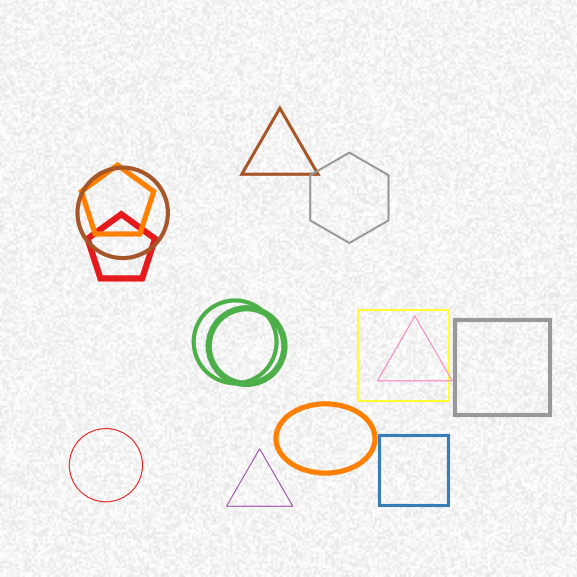[{"shape": "circle", "thickness": 0.5, "radius": 0.32, "center": [0.183, 0.194]}, {"shape": "pentagon", "thickness": 3, "radius": 0.31, "center": [0.21, 0.567]}, {"shape": "square", "thickness": 1.5, "radius": 0.3, "center": [0.716, 0.185]}, {"shape": "circle", "thickness": 3, "radius": 0.33, "center": [0.427, 0.4]}, {"shape": "circle", "thickness": 2, "radius": 0.36, "center": [0.407, 0.407]}, {"shape": "triangle", "thickness": 0.5, "radius": 0.33, "center": [0.45, 0.156]}, {"shape": "oval", "thickness": 2.5, "radius": 0.43, "center": [0.564, 0.24]}, {"shape": "pentagon", "thickness": 2.5, "radius": 0.33, "center": [0.204, 0.647]}, {"shape": "square", "thickness": 1, "radius": 0.39, "center": [0.698, 0.384]}, {"shape": "circle", "thickness": 2, "radius": 0.39, "center": [0.212, 0.631]}, {"shape": "triangle", "thickness": 1.5, "radius": 0.38, "center": [0.485, 0.736]}, {"shape": "triangle", "thickness": 0.5, "radius": 0.37, "center": [0.718, 0.377]}, {"shape": "hexagon", "thickness": 1, "radius": 0.39, "center": [0.605, 0.657]}, {"shape": "square", "thickness": 2, "radius": 0.41, "center": [0.869, 0.363]}]